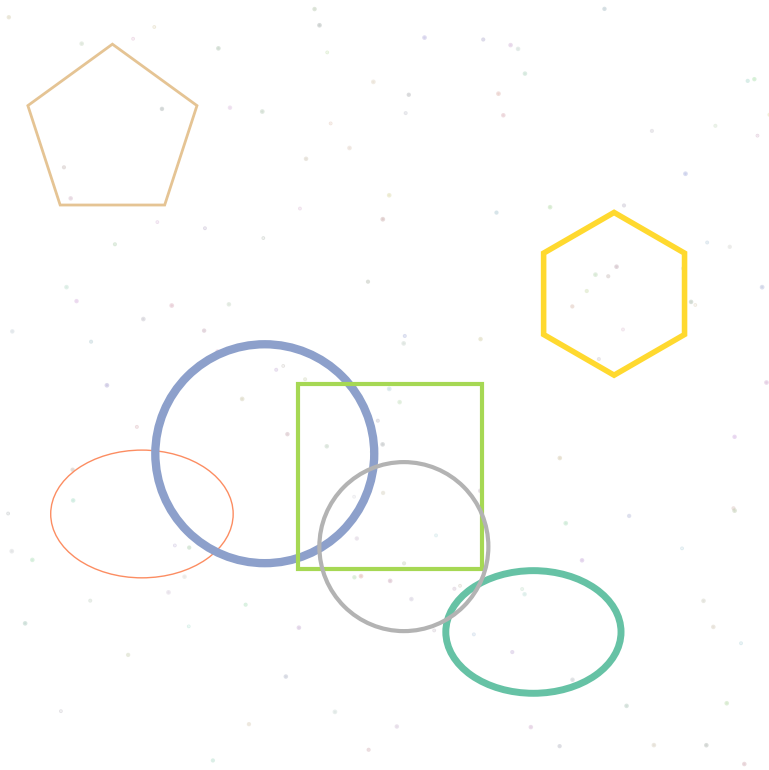[{"shape": "oval", "thickness": 2.5, "radius": 0.57, "center": [0.693, 0.179]}, {"shape": "oval", "thickness": 0.5, "radius": 0.59, "center": [0.184, 0.333]}, {"shape": "circle", "thickness": 3, "radius": 0.71, "center": [0.344, 0.411]}, {"shape": "square", "thickness": 1.5, "radius": 0.6, "center": [0.506, 0.381]}, {"shape": "hexagon", "thickness": 2, "radius": 0.53, "center": [0.798, 0.618]}, {"shape": "pentagon", "thickness": 1, "radius": 0.58, "center": [0.146, 0.827]}, {"shape": "circle", "thickness": 1.5, "radius": 0.55, "center": [0.524, 0.29]}]